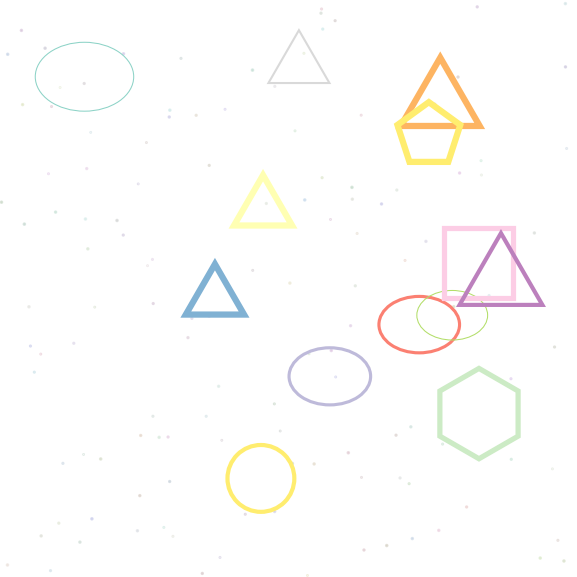[{"shape": "oval", "thickness": 0.5, "radius": 0.43, "center": [0.146, 0.866]}, {"shape": "triangle", "thickness": 3, "radius": 0.29, "center": [0.455, 0.638]}, {"shape": "oval", "thickness": 1.5, "radius": 0.35, "center": [0.571, 0.347]}, {"shape": "oval", "thickness": 1.5, "radius": 0.35, "center": [0.726, 0.437]}, {"shape": "triangle", "thickness": 3, "radius": 0.29, "center": [0.372, 0.484]}, {"shape": "triangle", "thickness": 3, "radius": 0.39, "center": [0.762, 0.82]}, {"shape": "oval", "thickness": 0.5, "radius": 0.31, "center": [0.783, 0.453]}, {"shape": "square", "thickness": 2.5, "radius": 0.3, "center": [0.829, 0.544]}, {"shape": "triangle", "thickness": 1, "radius": 0.31, "center": [0.518, 0.886]}, {"shape": "triangle", "thickness": 2, "radius": 0.41, "center": [0.867, 0.513]}, {"shape": "hexagon", "thickness": 2.5, "radius": 0.39, "center": [0.829, 0.283]}, {"shape": "circle", "thickness": 2, "radius": 0.29, "center": [0.452, 0.171]}, {"shape": "pentagon", "thickness": 3, "radius": 0.29, "center": [0.743, 0.765]}]